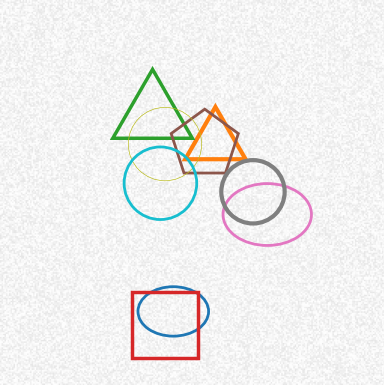[{"shape": "oval", "thickness": 2, "radius": 0.46, "center": [0.45, 0.191]}, {"shape": "triangle", "thickness": 3, "radius": 0.45, "center": [0.559, 0.632]}, {"shape": "triangle", "thickness": 2.5, "radius": 0.6, "center": [0.396, 0.701]}, {"shape": "square", "thickness": 2.5, "radius": 0.43, "center": [0.429, 0.156]}, {"shape": "pentagon", "thickness": 2, "radius": 0.46, "center": [0.532, 0.625]}, {"shape": "oval", "thickness": 2, "radius": 0.57, "center": [0.694, 0.443]}, {"shape": "circle", "thickness": 3, "radius": 0.41, "center": [0.657, 0.502]}, {"shape": "circle", "thickness": 0.5, "radius": 0.48, "center": [0.429, 0.626]}, {"shape": "circle", "thickness": 2, "radius": 0.47, "center": [0.417, 0.524]}]